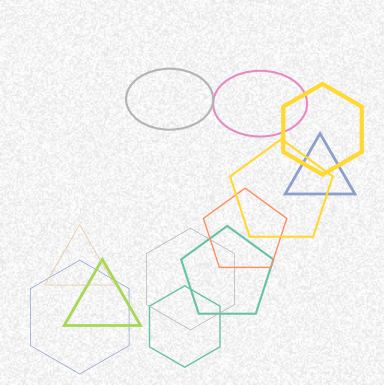[{"shape": "hexagon", "thickness": 1, "radius": 0.53, "center": [0.48, 0.152]}, {"shape": "pentagon", "thickness": 1.5, "radius": 0.63, "center": [0.59, 0.287]}, {"shape": "pentagon", "thickness": 1, "radius": 0.57, "center": [0.637, 0.398]}, {"shape": "hexagon", "thickness": 0.5, "radius": 0.74, "center": [0.207, 0.176]}, {"shape": "triangle", "thickness": 2, "radius": 0.52, "center": [0.831, 0.548]}, {"shape": "oval", "thickness": 1.5, "radius": 0.61, "center": [0.676, 0.731]}, {"shape": "triangle", "thickness": 2, "radius": 0.57, "center": [0.266, 0.212]}, {"shape": "hexagon", "thickness": 3, "radius": 0.59, "center": [0.838, 0.664]}, {"shape": "pentagon", "thickness": 1.5, "radius": 0.7, "center": [0.731, 0.499]}, {"shape": "triangle", "thickness": 0.5, "radius": 0.52, "center": [0.207, 0.312]}, {"shape": "oval", "thickness": 1.5, "radius": 0.57, "center": [0.441, 0.742]}, {"shape": "hexagon", "thickness": 0.5, "radius": 0.66, "center": [0.495, 0.275]}]